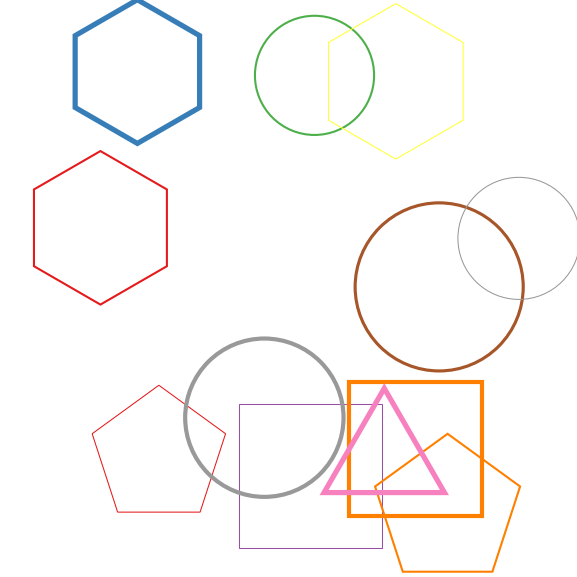[{"shape": "pentagon", "thickness": 0.5, "radius": 0.61, "center": [0.275, 0.211]}, {"shape": "hexagon", "thickness": 1, "radius": 0.66, "center": [0.174, 0.605]}, {"shape": "hexagon", "thickness": 2.5, "radius": 0.62, "center": [0.238, 0.875]}, {"shape": "circle", "thickness": 1, "radius": 0.52, "center": [0.545, 0.869]}, {"shape": "square", "thickness": 0.5, "radius": 0.62, "center": [0.538, 0.175]}, {"shape": "square", "thickness": 2, "radius": 0.58, "center": [0.72, 0.222]}, {"shape": "pentagon", "thickness": 1, "radius": 0.66, "center": [0.775, 0.116]}, {"shape": "hexagon", "thickness": 0.5, "radius": 0.67, "center": [0.685, 0.858]}, {"shape": "circle", "thickness": 1.5, "radius": 0.73, "center": [0.76, 0.502]}, {"shape": "triangle", "thickness": 2.5, "radius": 0.6, "center": [0.665, 0.206]}, {"shape": "circle", "thickness": 0.5, "radius": 0.53, "center": [0.899, 0.586]}, {"shape": "circle", "thickness": 2, "radius": 0.69, "center": [0.458, 0.276]}]